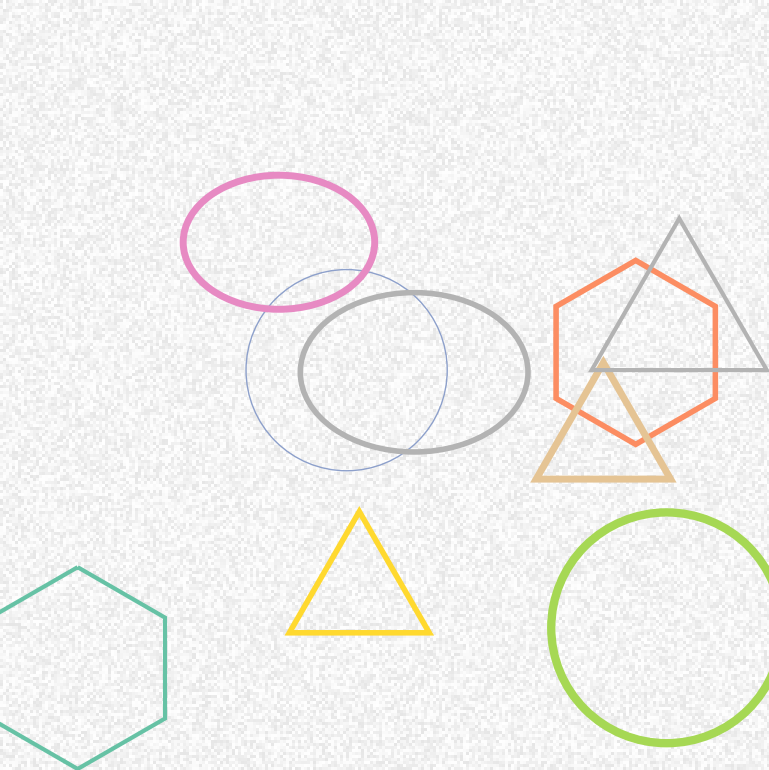[{"shape": "hexagon", "thickness": 1.5, "radius": 0.66, "center": [0.101, 0.132]}, {"shape": "hexagon", "thickness": 2, "radius": 0.6, "center": [0.826, 0.542]}, {"shape": "circle", "thickness": 0.5, "radius": 0.65, "center": [0.45, 0.519]}, {"shape": "oval", "thickness": 2.5, "radius": 0.62, "center": [0.362, 0.685]}, {"shape": "circle", "thickness": 3, "radius": 0.75, "center": [0.866, 0.185]}, {"shape": "triangle", "thickness": 2, "radius": 0.52, "center": [0.467, 0.231]}, {"shape": "triangle", "thickness": 2.5, "radius": 0.5, "center": [0.784, 0.428]}, {"shape": "oval", "thickness": 2, "radius": 0.74, "center": [0.538, 0.517]}, {"shape": "triangle", "thickness": 1.5, "radius": 0.66, "center": [0.882, 0.585]}]